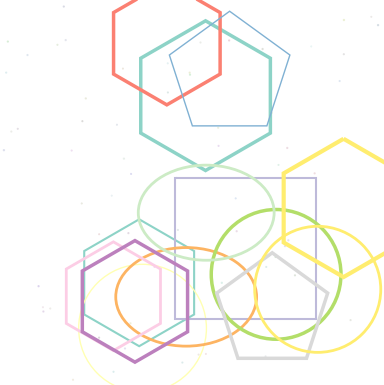[{"shape": "hexagon", "thickness": 1.5, "radius": 0.82, "center": [0.361, 0.266]}, {"shape": "hexagon", "thickness": 2.5, "radius": 0.97, "center": [0.534, 0.752]}, {"shape": "circle", "thickness": 1, "radius": 0.83, "center": [0.37, 0.148]}, {"shape": "square", "thickness": 1.5, "radius": 0.92, "center": [0.638, 0.354]}, {"shape": "hexagon", "thickness": 2.5, "radius": 0.8, "center": [0.433, 0.887]}, {"shape": "pentagon", "thickness": 1, "radius": 0.82, "center": [0.596, 0.806]}, {"shape": "oval", "thickness": 2, "radius": 0.91, "center": [0.484, 0.229]}, {"shape": "circle", "thickness": 2.5, "radius": 0.84, "center": [0.717, 0.287]}, {"shape": "hexagon", "thickness": 2, "radius": 0.71, "center": [0.294, 0.231]}, {"shape": "pentagon", "thickness": 2.5, "radius": 0.76, "center": [0.707, 0.192]}, {"shape": "hexagon", "thickness": 2.5, "radius": 0.79, "center": [0.351, 0.217]}, {"shape": "oval", "thickness": 2, "radius": 0.88, "center": [0.536, 0.448]}, {"shape": "hexagon", "thickness": 3, "radius": 0.9, "center": [0.892, 0.46]}, {"shape": "circle", "thickness": 2, "radius": 0.82, "center": [0.825, 0.248]}]